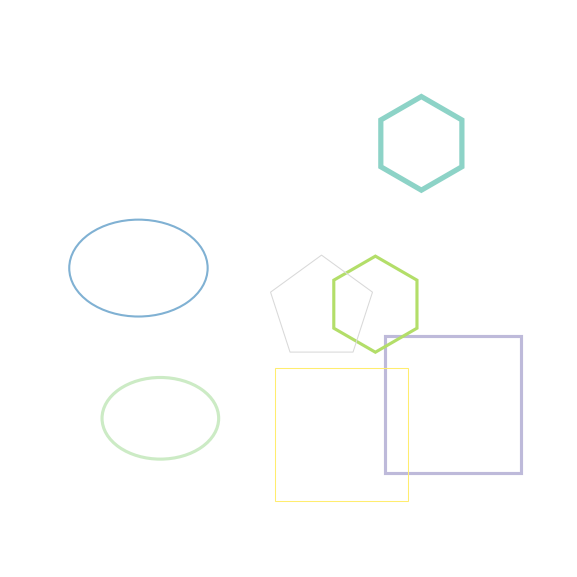[{"shape": "hexagon", "thickness": 2.5, "radius": 0.41, "center": [0.73, 0.751]}, {"shape": "square", "thickness": 1.5, "radius": 0.59, "center": [0.785, 0.299]}, {"shape": "oval", "thickness": 1, "radius": 0.6, "center": [0.24, 0.535]}, {"shape": "hexagon", "thickness": 1.5, "radius": 0.42, "center": [0.65, 0.472]}, {"shape": "pentagon", "thickness": 0.5, "radius": 0.46, "center": [0.557, 0.465]}, {"shape": "oval", "thickness": 1.5, "radius": 0.5, "center": [0.278, 0.275]}, {"shape": "square", "thickness": 0.5, "radius": 0.58, "center": [0.592, 0.247]}]